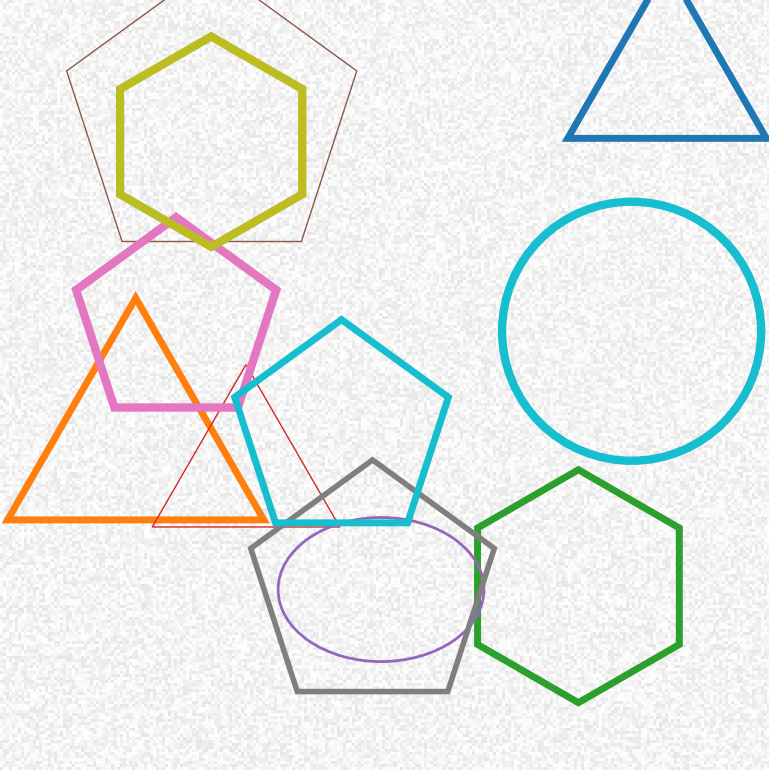[{"shape": "triangle", "thickness": 2.5, "radius": 0.74, "center": [0.866, 0.895]}, {"shape": "triangle", "thickness": 2.5, "radius": 0.96, "center": [0.176, 0.421]}, {"shape": "hexagon", "thickness": 2.5, "radius": 0.76, "center": [0.751, 0.239]}, {"shape": "triangle", "thickness": 0.5, "radius": 0.7, "center": [0.319, 0.386]}, {"shape": "oval", "thickness": 1, "radius": 0.67, "center": [0.495, 0.234]}, {"shape": "pentagon", "thickness": 0.5, "radius": 0.99, "center": [0.275, 0.847]}, {"shape": "pentagon", "thickness": 3, "radius": 0.68, "center": [0.229, 0.581]}, {"shape": "pentagon", "thickness": 2, "radius": 0.83, "center": [0.484, 0.236]}, {"shape": "hexagon", "thickness": 3, "radius": 0.68, "center": [0.274, 0.816]}, {"shape": "pentagon", "thickness": 2.5, "radius": 0.73, "center": [0.444, 0.439]}, {"shape": "circle", "thickness": 3, "radius": 0.84, "center": [0.82, 0.57]}]